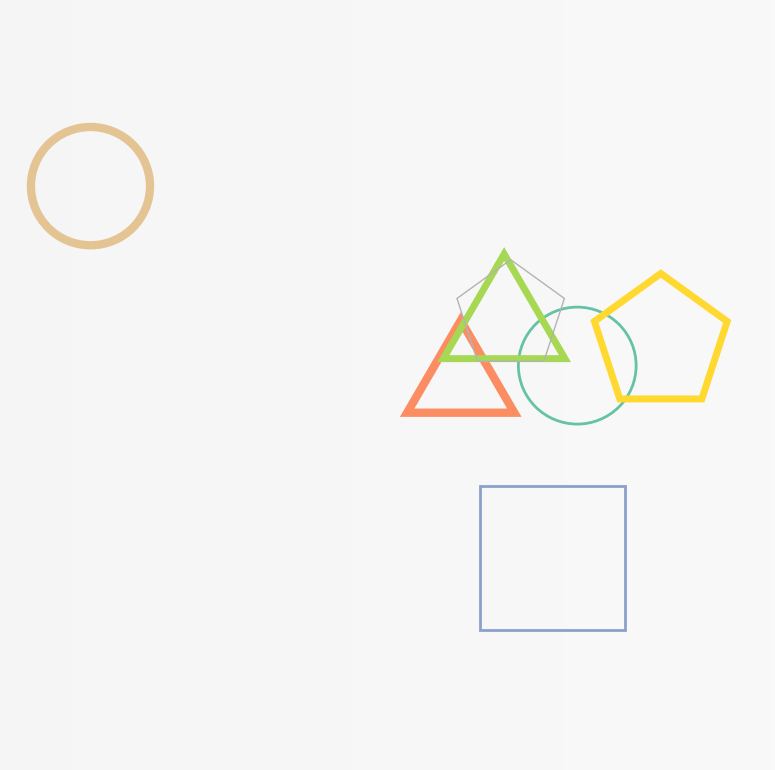[{"shape": "circle", "thickness": 1, "radius": 0.38, "center": [0.745, 0.525]}, {"shape": "triangle", "thickness": 3, "radius": 0.4, "center": [0.594, 0.504]}, {"shape": "square", "thickness": 1, "radius": 0.47, "center": [0.713, 0.275]}, {"shape": "triangle", "thickness": 2.5, "radius": 0.45, "center": [0.651, 0.58]}, {"shape": "pentagon", "thickness": 2.5, "radius": 0.45, "center": [0.853, 0.555]}, {"shape": "circle", "thickness": 3, "radius": 0.38, "center": [0.117, 0.758]}, {"shape": "pentagon", "thickness": 0.5, "radius": 0.36, "center": [0.659, 0.59]}]